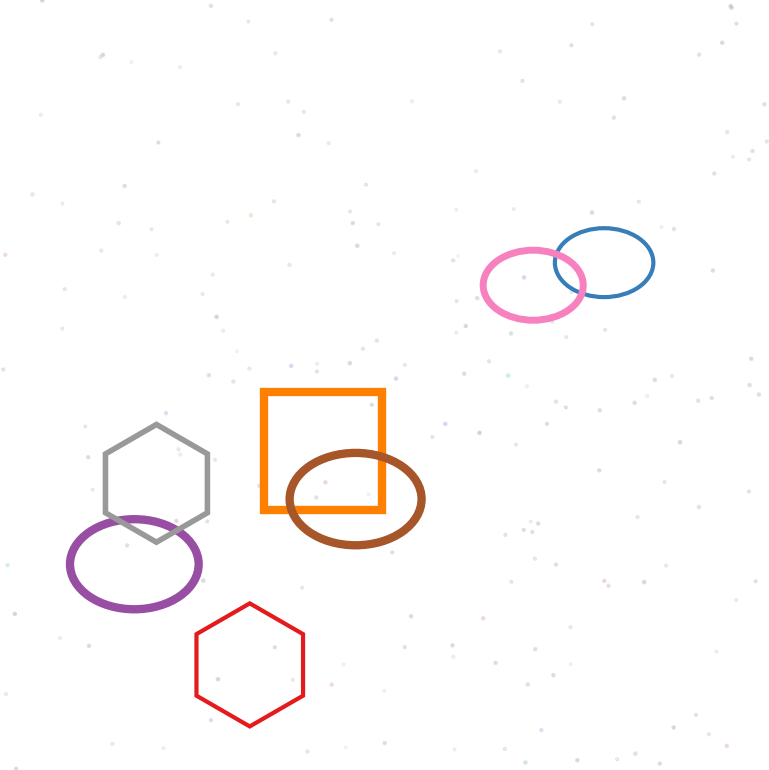[{"shape": "hexagon", "thickness": 1.5, "radius": 0.4, "center": [0.324, 0.136]}, {"shape": "oval", "thickness": 1.5, "radius": 0.32, "center": [0.785, 0.659]}, {"shape": "oval", "thickness": 3, "radius": 0.42, "center": [0.174, 0.267]}, {"shape": "square", "thickness": 3, "radius": 0.38, "center": [0.419, 0.414]}, {"shape": "oval", "thickness": 3, "radius": 0.43, "center": [0.462, 0.352]}, {"shape": "oval", "thickness": 2.5, "radius": 0.32, "center": [0.692, 0.63]}, {"shape": "hexagon", "thickness": 2, "radius": 0.38, "center": [0.203, 0.372]}]